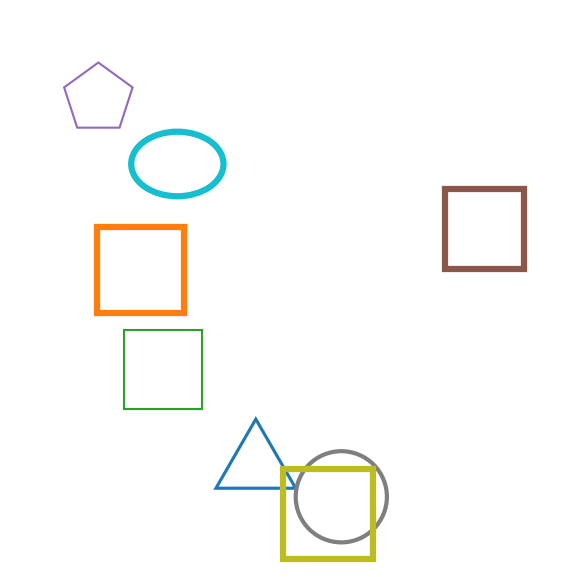[{"shape": "triangle", "thickness": 1.5, "radius": 0.4, "center": [0.443, 0.194]}, {"shape": "square", "thickness": 3, "radius": 0.38, "center": [0.243, 0.532]}, {"shape": "square", "thickness": 1, "radius": 0.34, "center": [0.282, 0.359]}, {"shape": "pentagon", "thickness": 1, "radius": 0.31, "center": [0.17, 0.829]}, {"shape": "square", "thickness": 3, "radius": 0.34, "center": [0.839, 0.603]}, {"shape": "circle", "thickness": 2, "radius": 0.39, "center": [0.591, 0.139]}, {"shape": "square", "thickness": 3, "radius": 0.39, "center": [0.567, 0.11]}, {"shape": "oval", "thickness": 3, "radius": 0.4, "center": [0.307, 0.715]}]